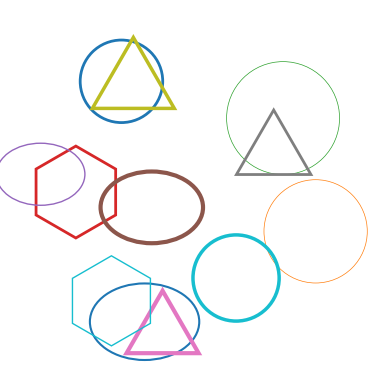[{"shape": "circle", "thickness": 2, "radius": 0.54, "center": [0.315, 0.789]}, {"shape": "oval", "thickness": 1.5, "radius": 0.71, "center": [0.376, 0.164]}, {"shape": "circle", "thickness": 0.5, "radius": 0.67, "center": [0.82, 0.399]}, {"shape": "circle", "thickness": 0.5, "radius": 0.73, "center": [0.735, 0.693]}, {"shape": "hexagon", "thickness": 2, "radius": 0.6, "center": [0.197, 0.501]}, {"shape": "oval", "thickness": 1, "radius": 0.58, "center": [0.105, 0.547]}, {"shape": "oval", "thickness": 3, "radius": 0.67, "center": [0.394, 0.461]}, {"shape": "triangle", "thickness": 3, "radius": 0.54, "center": [0.422, 0.137]}, {"shape": "triangle", "thickness": 2, "radius": 0.56, "center": [0.711, 0.603]}, {"shape": "triangle", "thickness": 2.5, "radius": 0.61, "center": [0.346, 0.78]}, {"shape": "hexagon", "thickness": 1, "radius": 0.58, "center": [0.289, 0.219]}, {"shape": "circle", "thickness": 2.5, "radius": 0.56, "center": [0.613, 0.278]}]